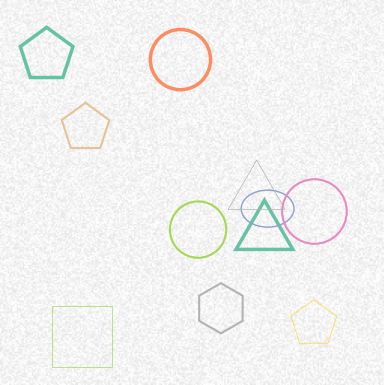[{"shape": "triangle", "thickness": 2.5, "radius": 0.43, "center": [0.687, 0.395]}, {"shape": "pentagon", "thickness": 2.5, "radius": 0.36, "center": [0.121, 0.857]}, {"shape": "circle", "thickness": 2.5, "radius": 0.39, "center": [0.469, 0.845]}, {"shape": "oval", "thickness": 1, "radius": 0.34, "center": [0.695, 0.458]}, {"shape": "circle", "thickness": 1.5, "radius": 0.42, "center": [0.817, 0.451]}, {"shape": "square", "thickness": 0.5, "radius": 0.39, "center": [0.213, 0.126]}, {"shape": "circle", "thickness": 1.5, "radius": 0.37, "center": [0.515, 0.404]}, {"shape": "pentagon", "thickness": 0.5, "radius": 0.31, "center": [0.815, 0.159]}, {"shape": "pentagon", "thickness": 1.5, "radius": 0.32, "center": [0.222, 0.668]}, {"shape": "hexagon", "thickness": 1.5, "radius": 0.33, "center": [0.574, 0.199]}, {"shape": "triangle", "thickness": 0.5, "radius": 0.43, "center": [0.667, 0.499]}]